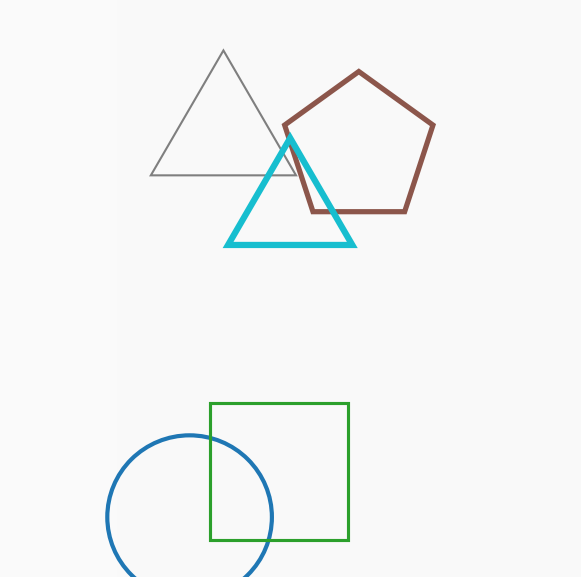[{"shape": "circle", "thickness": 2, "radius": 0.71, "center": [0.326, 0.104]}, {"shape": "square", "thickness": 1.5, "radius": 0.59, "center": [0.48, 0.183]}, {"shape": "pentagon", "thickness": 2.5, "radius": 0.67, "center": [0.617, 0.741]}, {"shape": "triangle", "thickness": 1, "radius": 0.72, "center": [0.384, 0.768]}, {"shape": "triangle", "thickness": 3, "radius": 0.62, "center": [0.499, 0.637]}]